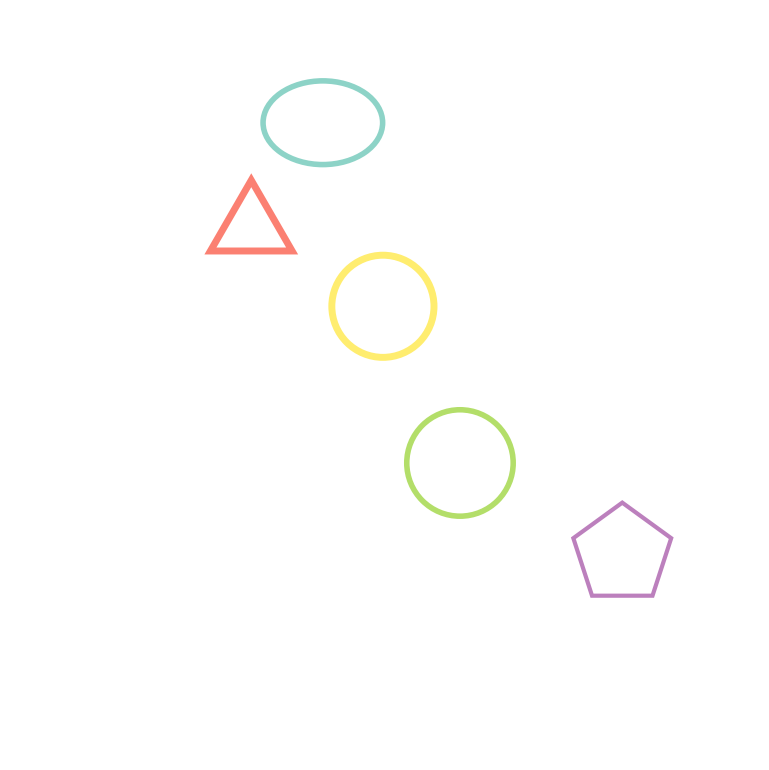[{"shape": "oval", "thickness": 2, "radius": 0.39, "center": [0.419, 0.841]}, {"shape": "triangle", "thickness": 2.5, "radius": 0.31, "center": [0.326, 0.705]}, {"shape": "circle", "thickness": 2, "radius": 0.35, "center": [0.597, 0.399]}, {"shape": "pentagon", "thickness": 1.5, "radius": 0.33, "center": [0.808, 0.28]}, {"shape": "circle", "thickness": 2.5, "radius": 0.33, "center": [0.497, 0.602]}]